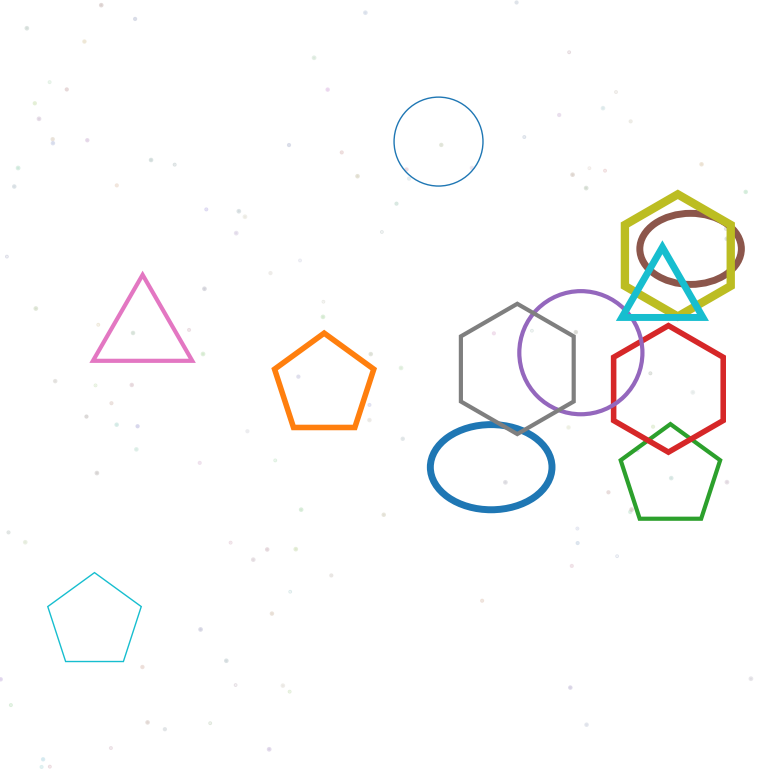[{"shape": "circle", "thickness": 0.5, "radius": 0.29, "center": [0.57, 0.816]}, {"shape": "oval", "thickness": 2.5, "radius": 0.39, "center": [0.638, 0.393]}, {"shape": "pentagon", "thickness": 2, "radius": 0.34, "center": [0.421, 0.5]}, {"shape": "pentagon", "thickness": 1.5, "radius": 0.34, "center": [0.871, 0.381]}, {"shape": "hexagon", "thickness": 2, "radius": 0.41, "center": [0.868, 0.495]}, {"shape": "circle", "thickness": 1.5, "radius": 0.4, "center": [0.754, 0.542]}, {"shape": "oval", "thickness": 2.5, "radius": 0.33, "center": [0.897, 0.677]}, {"shape": "triangle", "thickness": 1.5, "radius": 0.37, "center": [0.185, 0.569]}, {"shape": "hexagon", "thickness": 1.5, "radius": 0.42, "center": [0.672, 0.521]}, {"shape": "hexagon", "thickness": 3, "radius": 0.4, "center": [0.88, 0.668]}, {"shape": "triangle", "thickness": 2.5, "radius": 0.3, "center": [0.86, 0.618]}, {"shape": "pentagon", "thickness": 0.5, "radius": 0.32, "center": [0.123, 0.193]}]